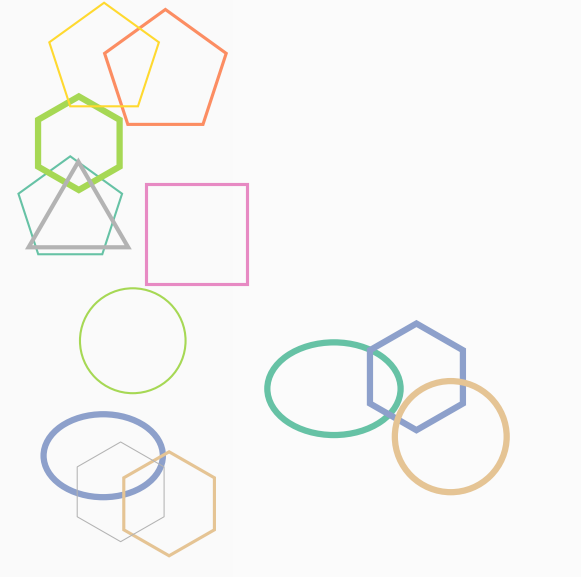[{"shape": "pentagon", "thickness": 1, "radius": 0.47, "center": [0.121, 0.635]}, {"shape": "oval", "thickness": 3, "radius": 0.57, "center": [0.575, 0.326]}, {"shape": "pentagon", "thickness": 1.5, "radius": 0.55, "center": [0.285, 0.873]}, {"shape": "oval", "thickness": 3, "radius": 0.51, "center": [0.178, 0.21]}, {"shape": "hexagon", "thickness": 3, "radius": 0.46, "center": [0.716, 0.347]}, {"shape": "square", "thickness": 1.5, "radius": 0.43, "center": [0.338, 0.594]}, {"shape": "hexagon", "thickness": 3, "radius": 0.41, "center": [0.136, 0.751]}, {"shape": "circle", "thickness": 1, "radius": 0.45, "center": [0.228, 0.409]}, {"shape": "pentagon", "thickness": 1, "radius": 0.5, "center": [0.179, 0.895]}, {"shape": "hexagon", "thickness": 1.5, "radius": 0.45, "center": [0.291, 0.127]}, {"shape": "circle", "thickness": 3, "radius": 0.48, "center": [0.776, 0.243]}, {"shape": "triangle", "thickness": 2, "radius": 0.49, "center": [0.135, 0.62]}, {"shape": "hexagon", "thickness": 0.5, "radius": 0.43, "center": [0.208, 0.147]}]